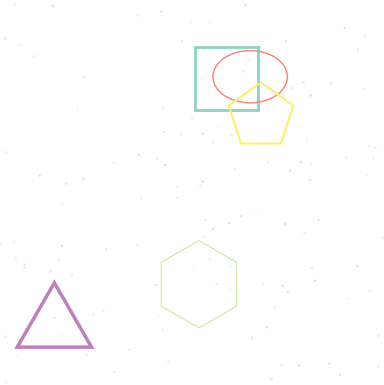[{"shape": "square", "thickness": 2, "radius": 0.41, "center": [0.588, 0.795]}, {"shape": "oval", "thickness": 1, "radius": 0.48, "center": [0.65, 0.801]}, {"shape": "hexagon", "thickness": 0.5, "radius": 0.57, "center": [0.517, 0.262]}, {"shape": "triangle", "thickness": 2.5, "radius": 0.56, "center": [0.141, 0.154]}, {"shape": "pentagon", "thickness": 1.5, "radius": 0.44, "center": [0.678, 0.698]}]